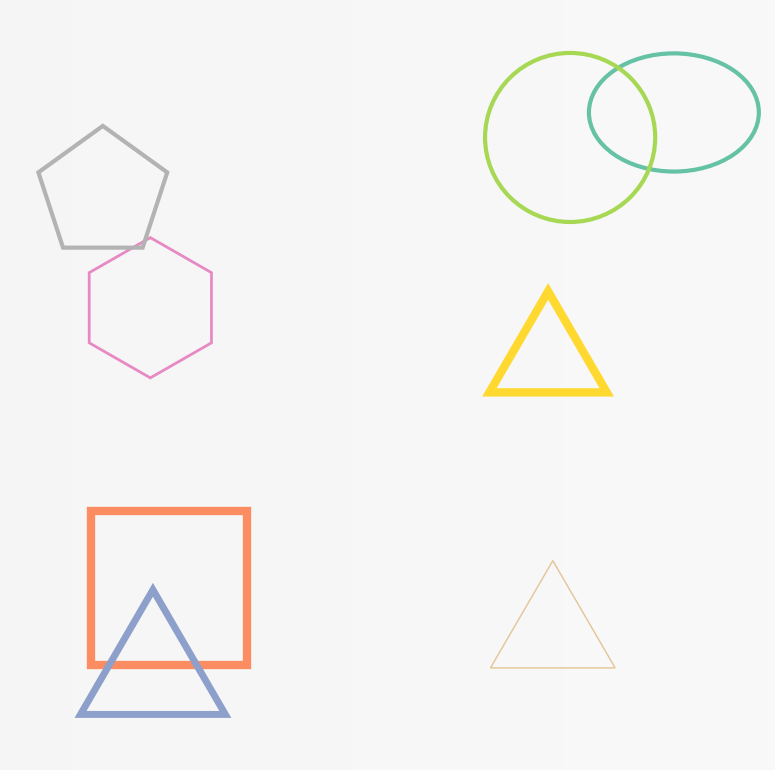[{"shape": "oval", "thickness": 1.5, "radius": 0.55, "center": [0.87, 0.854]}, {"shape": "square", "thickness": 3, "radius": 0.5, "center": [0.218, 0.236]}, {"shape": "triangle", "thickness": 2.5, "radius": 0.54, "center": [0.197, 0.126]}, {"shape": "hexagon", "thickness": 1, "radius": 0.46, "center": [0.194, 0.6]}, {"shape": "circle", "thickness": 1.5, "radius": 0.55, "center": [0.736, 0.821]}, {"shape": "triangle", "thickness": 3, "radius": 0.44, "center": [0.707, 0.534]}, {"shape": "triangle", "thickness": 0.5, "radius": 0.46, "center": [0.713, 0.179]}, {"shape": "pentagon", "thickness": 1.5, "radius": 0.44, "center": [0.133, 0.749]}]